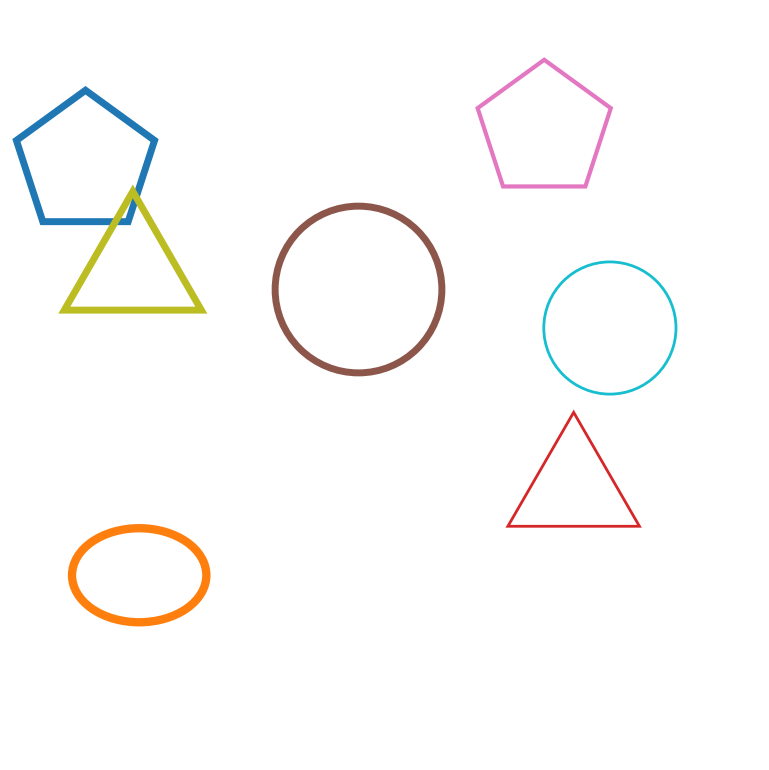[{"shape": "pentagon", "thickness": 2.5, "radius": 0.47, "center": [0.111, 0.788]}, {"shape": "oval", "thickness": 3, "radius": 0.44, "center": [0.181, 0.253]}, {"shape": "triangle", "thickness": 1, "radius": 0.49, "center": [0.745, 0.366]}, {"shape": "circle", "thickness": 2.5, "radius": 0.54, "center": [0.466, 0.624]}, {"shape": "pentagon", "thickness": 1.5, "radius": 0.45, "center": [0.707, 0.831]}, {"shape": "triangle", "thickness": 2.5, "radius": 0.51, "center": [0.173, 0.649]}, {"shape": "circle", "thickness": 1, "radius": 0.43, "center": [0.792, 0.574]}]